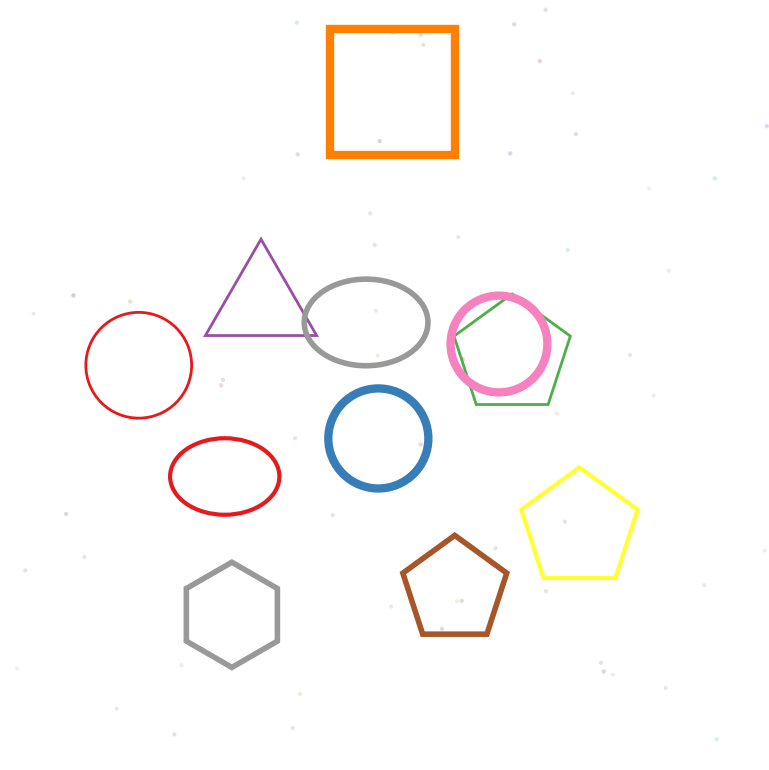[{"shape": "oval", "thickness": 1.5, "radius": 0.35, "center": [0.292, 0.381]}, {"shape": "circle", "thickness": 1, "radius": 0.34, "center": [0.18, 0.526]}, {"shape": "circle", "thickness": 3, "radius": 0.32, "center": [0.491, 0.431]}, {"shape": "pentagon", "thickness": 1, "radius": 0.4, "center": [0.665, 0.539]}, {"shape": "triangle", "thickness": 1, "radius": 0.42, "center": [0.339, 0.606]}, {"shape": "square", "thickness": 3, "radius": 0.41, "center": [0.51, 0.88]}, {"shape": "pentagon", "thickness": 1.5, "radius": 0.4, "center": [0.753, 0.314]}, {"shape": "pentagon", "thickness": 2, "radius": 0.35, "center": [0.591, 0.234]}, {"shape": "circle", "thickness": 3, "radius": 0.31, "center": [0.648, 0.553]}, {"shape": "hexagon", "thickness": 2, "radius": 0.34, "center": [0.301, 0.202]}, {"shape": "oval", "thickness": 2, "radius": 0.4, "center": [0.475, 0.581]}]